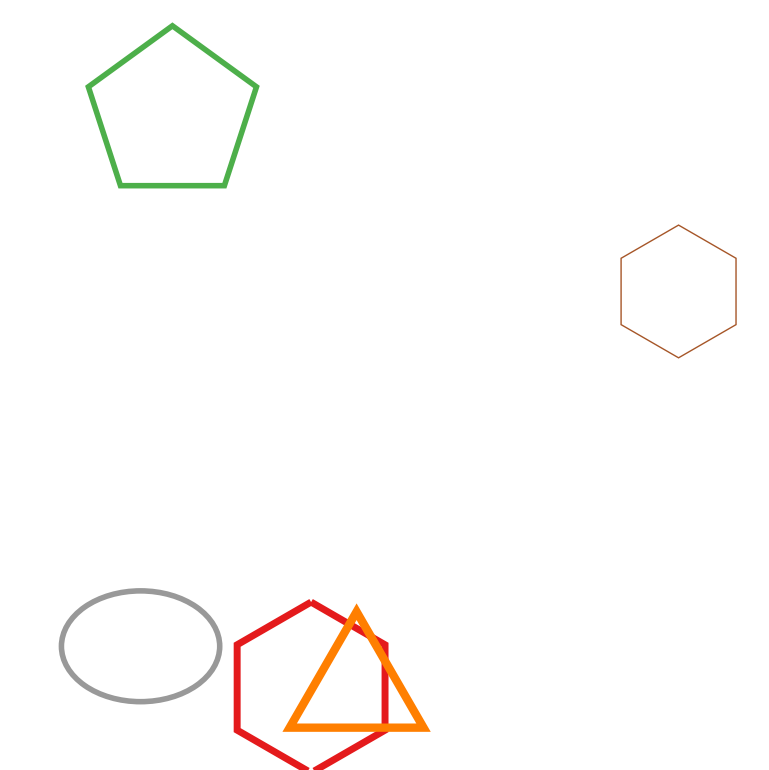[{"shape": "hexagon", "thickness": 2.5, "radius": 0.55, "center": [0.404, 0.107]}, {"shape": "pentagon", "thickness": 2, "radius": 0.57, "center": [0.224, 0.852]}, {"shape": "triangle", "thickness": 3, "radius": 0.5, "center": [0.463, 0.105]}, {"shape": "hexagon", "thickness": 0.5, "radius": 0.43, "center": [0.881, 0.621]}, {"shape": "oval", "thickness": 2, "radius": 0.51, "center": [0.183, 0.161]}]